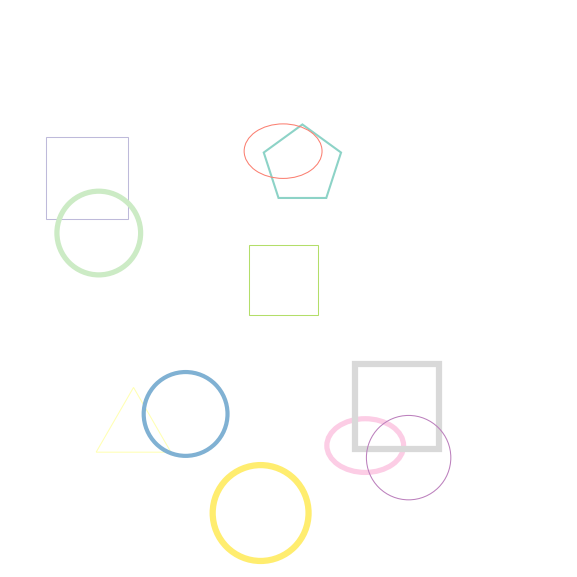[{"shape": "pentagon", "thickness": 1, "radius": 0.35, "center": [0.524, 0.713]}, {"shape": "triangle", "thickness": 0.5, "radius": 0.37, "center": [0.231, 0.254]}, {"shape": "square", "thickness": 0.5, "radius": 0.36, "center": [0.15, 0.691]}, {"shape": "oval", "thickness": 0.5, "radius": 0.34, "center": [0.49, 0.737]}, {"shape": "circle", "thickness": 2, "radius": 0.36, "center": [0.321, 0.282]}, {"shape": "square", "thickness": 0.5, "radius": 0.3, "center": [0.491, 0.514]}, {"shape": "oval", "thickness": 2.5, "radius": 0.33, "center": [0.632, 0.228]}, {"shape": "square", "thickness": 3, "radius": 0.37, "center": [0.687, 0.295]}, {"shape": "circle", "thickness": 0.5, "radius": 0.37, "center": [0.708, 0.207]}, {"shape": "circle", "thickness": 2.5, "radius": 0.36, "center": [0.171, 0.596]}, {"shape": "circle", "thickness": 3, "radius": 0.42, "center": [0.451, 0.111]}]